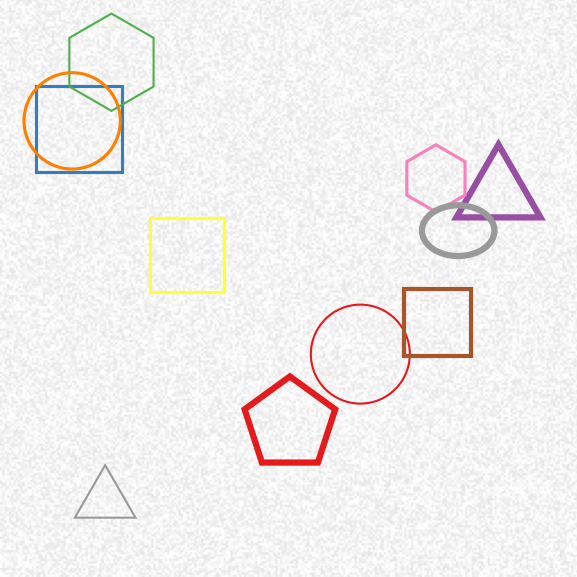[{"shape": "pentagon", "thickness": 3, "radius": 0.41, "center": [0.502, 0.265]}, {"shape": "circle", "thickness": 1, "radius": 0.43, "center": [0.624, 0.386]}, {"shape": "square", "thickness": 1.5, "radius": 0.38, "center": [0.137, 0.776]}, {"shape": "hexagon", "thickness": 1, "radius": 0.42, "center": [0.193, 0.891]}, {"shape": "triangle", "thickness": 3, "radius": 0.42, "center": [0.863, 0.665]}, {"shape": "circle", "thickness": 1.5, "radius": 0.42, "center": [0.125, 0.79]}, {"shape": "square", "thickness": 1.5, "radius": 0.32, "center": [0.324, 0.558]}, {"shape": "square", "thickness": 2, "radius": 0.29, "center": [0.757, 0.44]}, {"shape": "hexagon", "thickness": 1.5, "radius": 0.29, "center": [0.755, 0.69]}, {"shape": "triangle", "thickness": 1, "radius": 0.3, "center": [0.182, 0.133]}, {"shape": "oval", "thickness": 3, "radius": 0.31, "center": [0.793, 0.6]}]